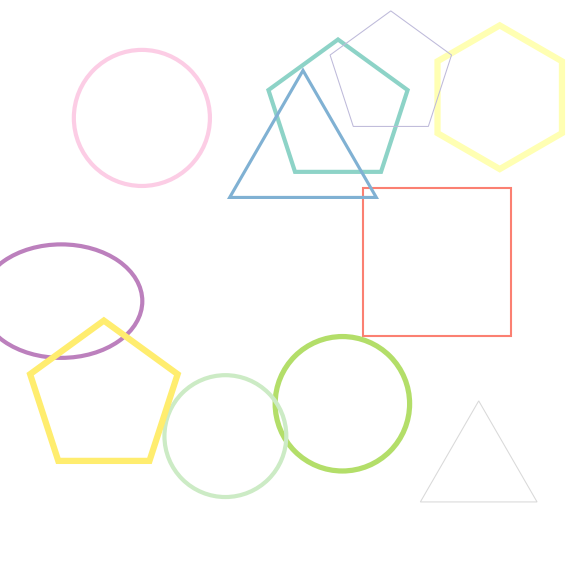[{"shape": "pentagon", "thickness": 2, "radius": 0.63, "center": [0.585, 0.804]}, {"shape": "hexagon", "thickness": 3, "radius": 0.62, "center": [0.865, 0.831]}, {"shape": "pentagon", "thickness": 0.5, "radius": 0.55, "center": [0.677, 0.87]}, {"shape": "square", "thickness": 1, "radius": 0.64, "center": [0.757, 0.546]}, {"shape": "triangle", "thickness": 1.5, "radius": 0.73, "center": [0.525, 0.731]}, {"shape": "circle", "thickness": 2.5, "radius": 0.58, "center": [0.593, 0.3]}, {"shape": "circle", "thickness": 2, "radius": 0.59, "center": [0.246, 0.795]}, {"shape": "triangle", "thickness": 0.5, "radius": 0.58, "center": [0.829, 0.188]}, {"shape": "oval", "thickness": 2, "radius": 0.7, "center": [0.106, 0.478]}, {"shape": "circle", "thickness": 2, "radius": 0.53, "center": [0.39, 0.244]}, {"shape": "pentagon", "thickness": 3, "radius": 0.67, "center": [0.18, 0.31]}]